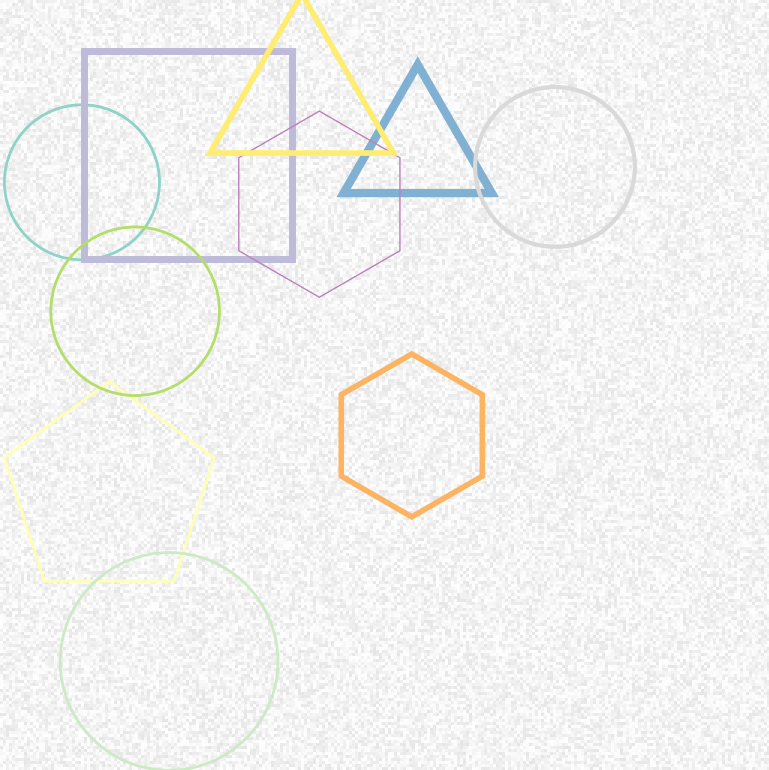[{"shape": "circle", "thickness": 1, "radius": 0.5, "center": [0.106, 0.763]}, {"shape": "pentagon", "thickness": 1, "radius": 0.72, "center": [0.142, 0.361]}, {"shape": "square", "thickness": 2.5, "radius": 0.68, "center": [0.244, 0.798]}, {"shape": "triangle", "thickness": 3, "radius": 0.56, "center": [0.542, 0.805]}, {"shape": "hexagon", "thickness": 2, "radius": 0.53, "center": [0.535, 0.435]}, {"shape": "circle", "thickness": 1, "radius": 0.55, "center": [0.175, 0.596]}, {"shape": "circle", "thickness": 1.5, "radius": 0.52, "center": [0.721, 0.783]}, {"shape": "hexagon", "thickness": 0.5, "radius": 0.6, "center": [0.415, 0.735]}, {"shape": "circle", "thickness": 1, "radius": 0.71, "center": [0.22, 0.141]}, {"shape": "triangle", "thickness": 2, "radius": 0.69, "center": [0.392, 0.87]}]